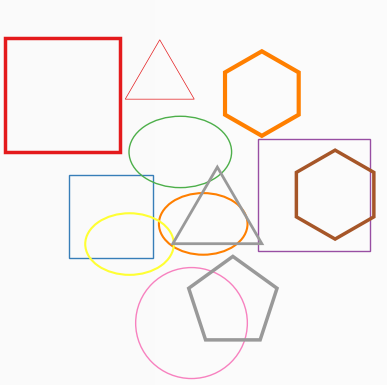[{"shape": "square", "thickness": 2.5, "radius": 0.74, "center": [0.161, 0.753]}, {"shape": "triangle", "thickness": 0.5, "radius": 0.51, "center": [0.412, 0.794]}, {"shape": "square", "thickness": 1, "radius": 0.54, "center": [0.287, 0.439]}, {"shape": "oval", "thickness": 1, "radius": 0.66, "center": [0.465, 0.605]}, {"shape": "square", "thickness": 1, "radius": 0.73, "center": [0.811, 0.494]}, {"shape": "hexagon", "thickness": 3, "radius": 0.55, "center": [0.676, 0.757]}, {"shape": "oval", "thickness": 1.5, "radius": 0.57, "center": [0.524, 0.418]}, {"shape": "oval", "thickness": 1.5, "radius": 0.57, "center": [0.334, 0.366]}, {"shape": "hexagon", "thickness": 2.5, "radius": 0.58, "center": [0.865, 0.494]}, {"shape": "circle", "thickness": 1, "radius": 0.72, "center": [0.494, 0.161]}, {"shape": "triangle", "thickness": 2, "radius": 0.66, "center": [0.561, 0.433]}, {"shape": "pentagon", "thickness": 2.5, "radius": 0.6, "center": [0.601, 0.214]}]